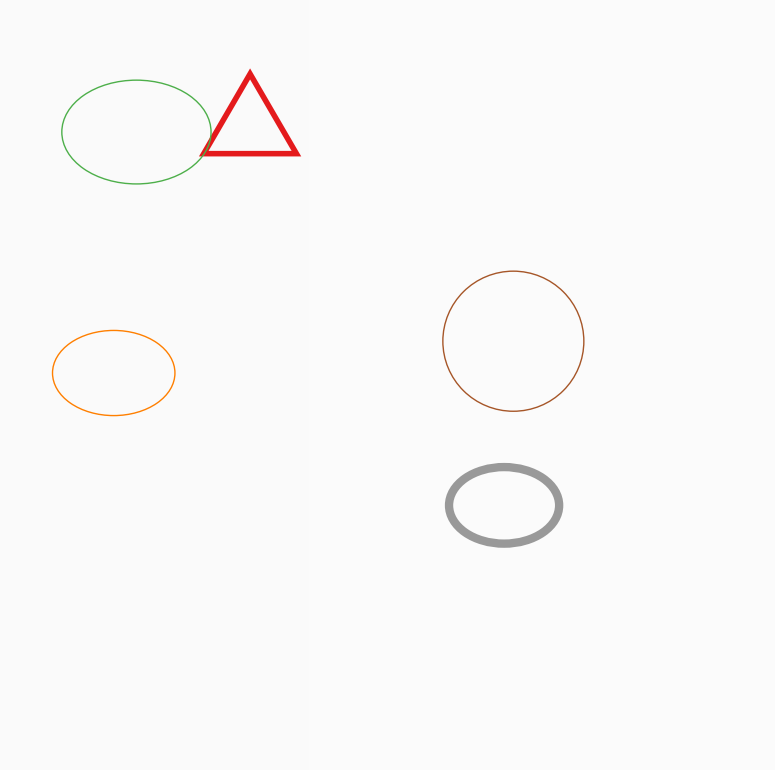[{"shape": "triangle", "thickness": 2, "radius": 0.35, "center": [0.323, 0.835]}, {"shape": "oval", "thickness": 0.5, "radius": 0.48, "center": [0.176, 0.829]}, {"shape": "oval", "thickness": 0.5, "radius": 0.39, "center": [0.147, 0.516]}, {"shape": "circle", "thickness": 0.5, "radius": 0.45, "center": [0.662, 0.557]}, {"shape": "oval", "thickness": 3, "radius": 0.36, "center": [0.65, 0.344]}]